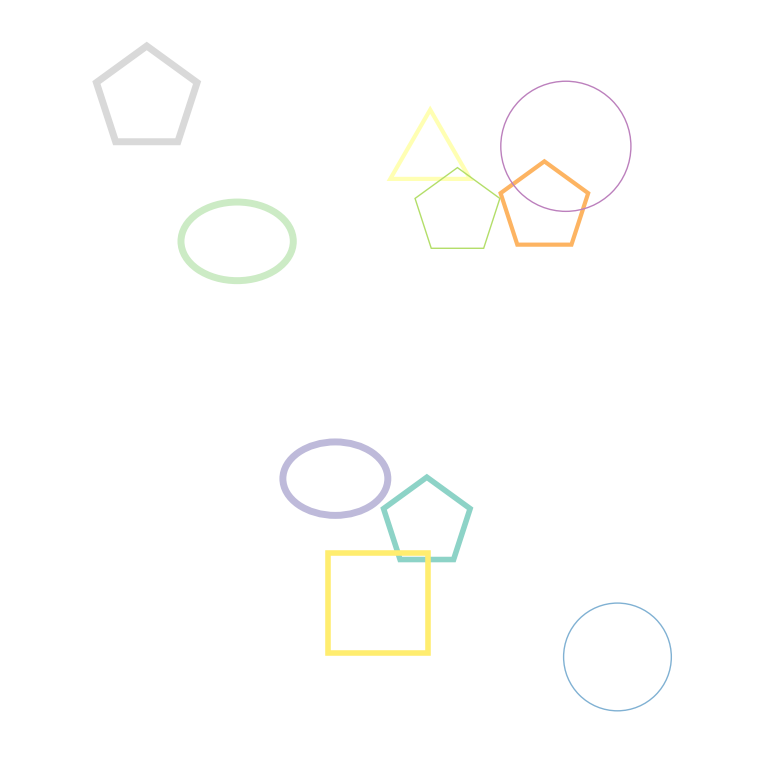[{"shape": "pentagon", "thickness": 2, "radius": 0.3, "center": [0.554, 0.321]}, {"shape": "triangle", "thickness": 1.5, "radius": 0.3, "center": [0.559, 0.798]}, {"shape": "oval", "thickness": 2.5, "radius": 0.34, "center": [0.436, 0.378]}, {"shape": "circle", "thickness": 0.5, "radius": 0.35, "center": [0.802, 0.147]}, {"shape": "pentagon", "thickness": 1.5, "radius": 0.3, "center": [0.707, 0.731]}, {"shape": "pentagon", "thickness": 0.5, "radius": 0.29, "center": [0.594, 0.724]}, {"shape": "pentagon", "thickness": 2.5, "radius": 0.34, "center": [0.191, 0.872]}, {"shape": "circle", "thickness": 0.5, "radius": 0.42, "center": [0.735, 0.81]}, {"shape": "oval", "thickness": 2.5, "radius": 0.36, "center": [0.308, 0.687]}, {"shape": "square", "thickness": 2, "radius": 0.32, "center": [0.491, 0.217]}]